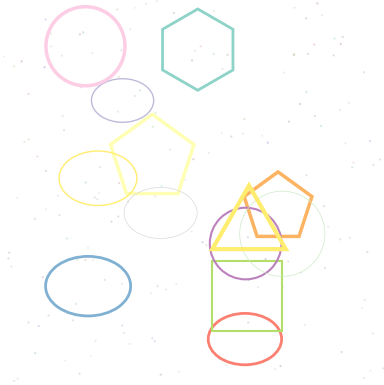[{"shape": "hexagon", "thickness": 2, "radius": 0.53, "center": [0.514, 0.871]}, {"shape": "pentagon", "thickness": 2.5, "radius": 0.57, "center": [0.395, 0.589]}, {"shape": "oval", "thickness": 1, "radius": 0.4, "center": [0.318, 0.739]}, {"shape": "oval", "thickness": 2, "radius": 0.48, "center": [0.636, 0.119]}, {"shape": "oval", "thickness": 2, "radius": 0.55, "center": [0.229, 0.257]}, {"shape": "pentagon", "thickness": 2.5, "radius": 0.46, "center": [0.722, 0.461]}, {"shape": "square", "thickness": 1.5, "radius": 0.45, "center": [0.642, 0.232]}, {"shape": "circle", "thickness": 2.5, "radius": 0.51, "center": [0.222, 0.88]}, {"shape": "oval", "thickness": 0.5, "radius": 0.47, "center": [0.417, 0.447]}, {"shape": "circle", "thickness": 1.5, "radius": 0.47, "center": [0.638, 0.367]}, {"shape": "circle", "thickness": 0.5, "radius": 0.55, "center": [0.733, 0.393]}, {"shape": "oval", "thickness": 1, "radius": 0.51, "center": [0.254, 0.537]}, {"shape": "triangle", "thickness": 3, "radius": 0.55, "center": [0.647, 0.408]}]